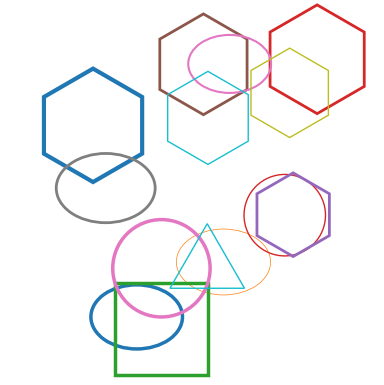[{"shape": "hexagon", "thickness": 3, "radius": 0.74, "center": [0.242, 0.674]}, {"shape": "oval", "thickness": 2.5, "radius": 0.59, "center": [0.355, 0.177]}, {"shape": "oval", "thickness": 0.5, "radius": 0.61, "center": [0.58, 0.319]}, {"shape": "square", "thickness": 2.5, "radius": 0.6, "center": [0.42, 0.145]}, {"shape": "hexagon", "thickness": 2, "radius": 0.71, "center": [0.824, 0.846]}, {"shape": "circle", "thickness": 1, "radius": 0.53, "center": [0.74, 0.441]}, {"shape": "hexagon", "thickness": 2, "radius": 0.54, "center": [0.761, 0.442]}, {"shape": "hexagon", "thickness": 2, "radius": 0.65, "center": [0.528, 0.833]}, {"shape": "oval", "thickness": 1.5, "radius": 0.54, "center": [0.597, 0.834]}, {"shape": "circle", "thickness": 2.5, "radius": 0.63, "center": [0.419, 0.303]}, {"shape": "oval", "thickness": 2, "radius": 0.64, "center": [0.275, 0.511]}, {"shape": "hexagon", "thickness": 1, "radius": 0.58, "center": [0.752, 0.759]}, {"shape": "hexagon", "thickness": 1, "radius": 0.6, "center": [0.54, 0.694]}, {"shape": "triangle", "thickness": 1, "radius": 0.56, "center": [0.538, 0.307]}]